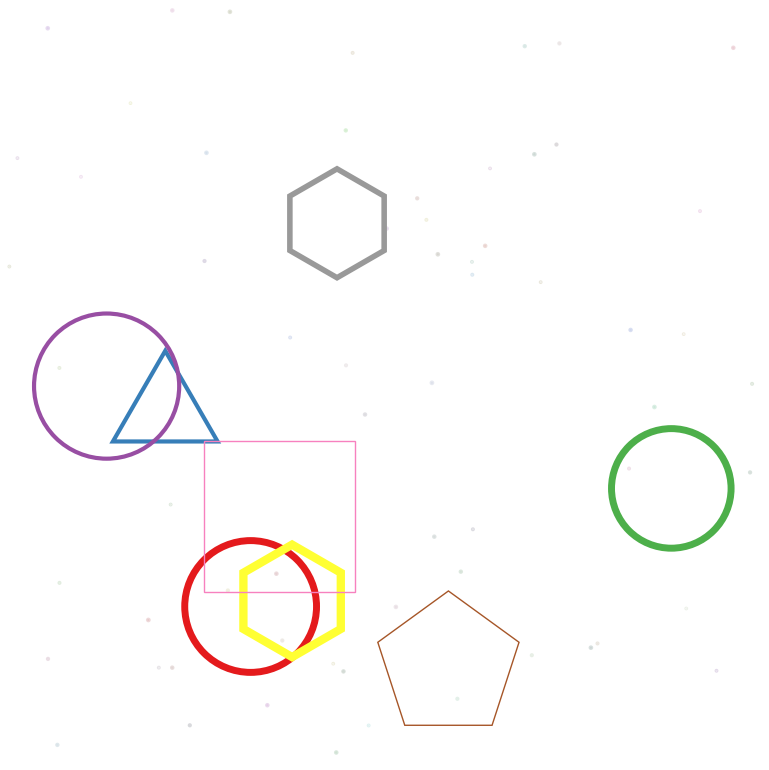[{"shape": "circle", "thickness": 2.5, "radius": 0.43, "center": [0.326, 0.212]}, {"shape": "triangle", "thickness": 1.5, "radius": 0.39, "center": [0.215, 0.466]}, {"shape": "circle", "thickness": 2.5, "radius": 0.39, "center": [0.872, 0.366]}, {"shape": "circle", "thickness": 1.5, "radius": 0.47, "center": [0.138, 0.499]}, {"shape": "hexagon", "thickness": 3, "radius": 0.37, "center": [0.379, 0.22]}, {"shape": "pentagon", "thickness": 0.5, "radius": 0.48, "center": [0.582, 0.136]}, {"shape": "square", "thickness": 0.5, "radius": 0.49, "center": [0.363, 0.329]}, {"shape": "hexagon", "thickness": 2, "radius": 0.35, "center": [0.438, 0.71]}]